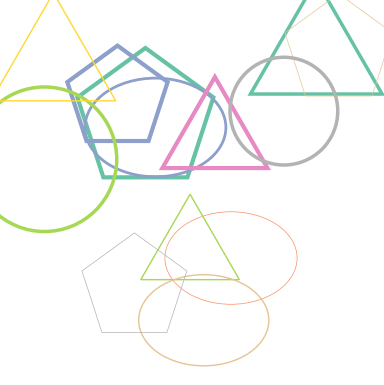[{"shape": "triangle", "thickness": 2.5, "radius": 0.99, "center": [0.821, 0.854]}, {"shape": "pentagon", "thickness": 3, "radius": 0.93, "center": [0.378, 0.69]}, {"shape": "oval", "thickness": 0.5, "radius": 0.86, "center": [0.6, 0.33]}, {"shape": "pentagon", "thickness": 3, "radius": 0.68, "center": [0.305, 0.745]}, {"shape": "oval", "thickness": 2, "radius": 0.91, "center": [0.404, 0.669]}, {"shape": "triangle", "thickness": 3, "radius": 0.79, "center": [0.558, 0.642]}, {"shape": "circle", "thickness": 2.5, "radius": 0.94, "center": [0.115, 0.586]}, {"shape": "triangle", "thickness": 1, "radius": 0.74, "center": [0.494, 0.348]}, {"shape": "triangle", "thickness": 1, "radius": 0.93, "center": [0.139, 0.832]}, {"shape": "oval", "thickness": 1, "radius": 0.85, "center": [0.529, 0.168]}, {"shape": "pentagon", "thickness": 0.5, "radius": 0.73, "center": [0.88, 0.869]}, {"shape": "circle", "thickness": 2.5, "radius": 0.7, "center": [0.737, 0.711]}, {"shape": "pentagon", "thickness": 0.5, "radius": 0.72, "center": [0.349, 0.252]}]